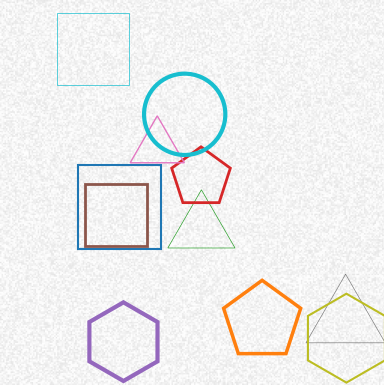[{"shape": "square", "thickness": 1.5, "radius": 0.54, "center": [0.31, 0.462]}, {"shape": "pentagon", "thickness": 2.5, "radius": 0.53, "center": [0.681, 0.167]}, {"shape": "triangle", "thickness": 0.5, "radius": 0.5, "center": [0.523, 0.406]}, {"shape": "pentagon", "thickness": 2, "radius": 0.4, "center": [0.522, 0.538]}, {"shape": "hexagon", "thickness": 3, "radius": 0.51, "center": [0.321, 0.113]}, {"shape": "square", "thickness": 2, "radius": 0.4, "center": [0.301, 0.442]}, {"shape": "triangle", "thickness": 1, "radius": 0.41, "center": [0.408, 0.618]}, {"shape": "triangle", "thickness": 0.5, "radius": 0.59, "center": [0.898, 0.169]}, {"shape": "hexagon", "thickness": 1.5, "radius": 0.58, "center": [0.9, 0.122]}, {"shape": "circle", "thickness": 3, "radius": 0.53, "center": [0.48, 0.703]}, {"shape": "square", "thickness": 0.5, "radius": 0.47, "center": [0.241, 0.873]}]